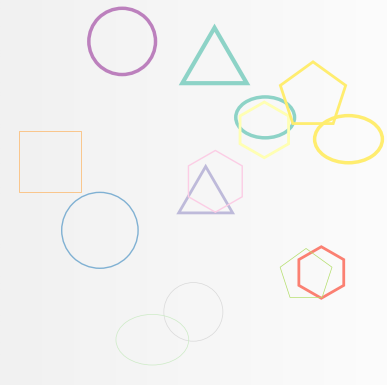[{"shape": "triangle", "thickness": 3, "radius": 0.48, "center": [0.554, 0.832]}, {"shape": "oval", "thickness": 2.5, "radius": 0.38, "center": [0.684, 0.695]}, {"shape": "hexagon", "thickness": 2, "radius": 0.36, "center": [0.682, 0.663]}, {"shape": "triangle", "thickness": 2, "radius": 0.4, "center": [0.531, 0.487]}, {"shape": "hexagon", "thickness": 2, "radius": 0.33, "center": [0.829, 0.292]}, {"shape": "circle", "thickness": 1, "radius": 0.49, "center": [0.258, 0.402]}, {"shape": "square", "thickness": 0.5, "radius": 0.4, "center": [0.129, 0.58]}, {"shape": "pentagon", "thickness": 0.5, "radius": 0.35, "center": [0.79, 0.284]}, {"shape": "hexagon", "thickness": 1, "radius": 0.4, "center": [0.556, 0.529]}, {"shape": "circle", "thickness": 0.5, "radius": 0.38, "center": [0.499, 0.19]}, {"shape": "circle", "thickness": 2.5, "radius": 0.43, "center": [0.315, 0.892]}, {"shape": "oval", "thickness": 0.5, "radius": 0.47, "center": [0.393, 0.118]}, {"shape": "oval", "thickness": 2.5, "radius": 0.44, "center": [0.899, 0.638]}, {"shape": "pentagon", "thickness": 2, "radius": 0.44, "center": [0.808, 0.751]}]